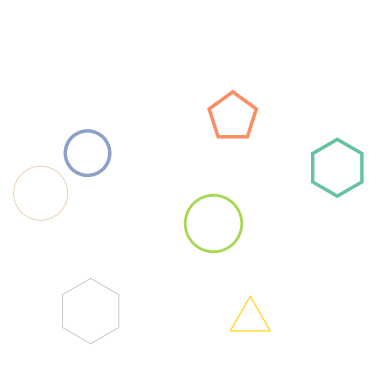[{"shape": "hexagon", "thickness": 2.5, "radius": 0.37, "center": [0.876, 0.564]}, {"shape": "pentagon", "thickness": 2.5, "radius": 0.32, "center": [0.605, 0.697]}, {"shape": "circle", "thickness": 2.5, "radius": 0.29, "center": [0.227, 0.602]}, {"shape": "circle", "thickness": 2, "radius": 0.37, "center": [0.554, 0.419]}, {"shape": "triangle", "thickness": 1, "radius": 0.3, "center": [0.65, 0.17]}, {"shape": "circle", "thickness": 0.5, "radius": 0.35, "center": [0.106, 0.498]}, {"shape": "hexagon", "thickness": 0.5, "radius": 0.42, "center": [0.235, 0.192]}]